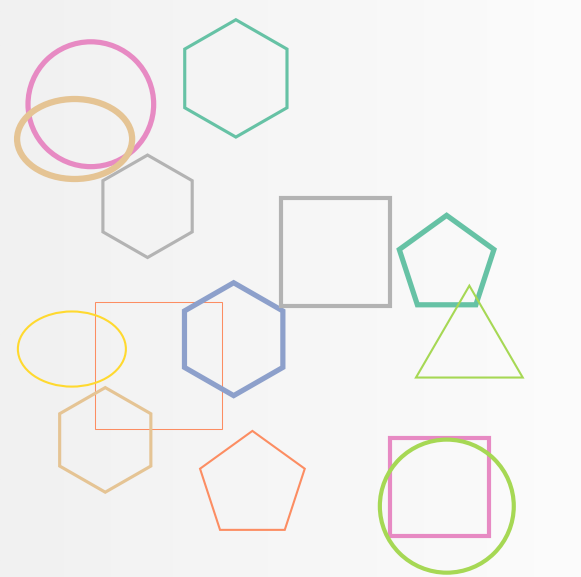[{"shape": "pentagon", "thickness": 2.5, "radius": 0.43, "center": [0.768, 0.541]}, {"shape": "hexagon", "thickness": 1.5, "radius": 0.51, "center": [0.406, 0.863]}, {"shape": "square", "thickness": 0.5, "radius": 0.55, "center": [0.273, 0.366]}, {"shape": "pentagon", "thickness": 1, "radius": 0.47, "center": [0.434, 0.158]}, {"shape": "hexagon", "thickness": 2.5, "radius": 0.49, "center": [0.402, 0.412]}, {"shape": "circle", "thickness": 2.5, "radius": 0.54, "center": [0.156, 0.819]}, {"shape": "square", "thickness": 2, "radius": 0.42, "center": [0.756, 0.156]}, {"shape": "triangle", "thickness": 1, "radius": 0.53, "center": [0.807, 0.398]}, {"shape": "circle", "thickness": 2, "radius": 0.58, "center": [0.769, 0.123]}, {"shape": "oval", "thickness": 1, "radius": 0.46, "center": [0.124, 0.395]}, {"shape": "oval", "thickness": 3, "radius": 0.49, "center": [0.128, 0.758]}, {"shape": "hexagon", "thickness": 1.5, "radius": 0.45, "center": [0.181, 0.237]}, {"shape": "square", "thickness": 2, "radius": 0.47, "center": [0.577, 0.563]}, {"shape": "hexagon", "thickness": 1.5, "radius": 0.44, "center": [0.254, 0.642]}]